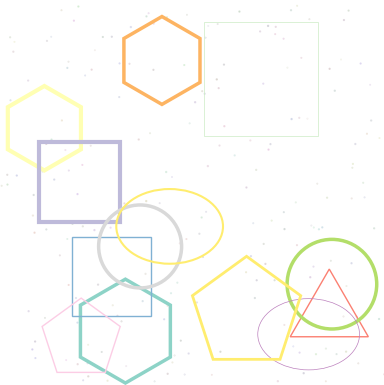[{"shape": "hexagon", "thickness": 2.5, "radius": 0.67, "center": [0.326, 0.14]}, {"shape": "hexagon", "thickness": 3, "radius": 0.55, "center": [0.115, 0.667]}, {"shape": "square", "thickness": 3, "radius": 0.52, "center": [0.206, 0.528]}, {"shape": "triangle", "thickness": 1, "radius": 0.59, "center": [0.855, 0.184]}, {"shape": "square", "thickness": 1, "radius": 0.51, "center": [0.29, 0.282]}, {"shape": "hexagon", "thickness": 2.5, "radius": 0.57, "center": [0.421, 0.843]}, {"shape": "circle", "thickness": 2.5, "radius": 0.58, "center": [0.862, 0.262]}, {"shape": "pentagon", "thickness": 1, "radius": 0.53, "center": [0.211, 0.119]}, {"shape": "circle", "thickness": 2.5, "radius": 0.54, "center": [0.364, 0.36]}, {"shape": "oval", "thickness": 0.5, "radius": 0.66, "center": [0.802, 0.132]}, {"shape": "square", "thickness": 0.5, "radius": 0.74, "center": [0.678, 0.795]}, {"shape": "pentagon", "thickness": 2, "radius": 0.74, "center": [0.64, 0.186]}, {"shape": "oval", "thickness": 1.5, "radius": 0.69, "center": [0.441, 0.412]}]